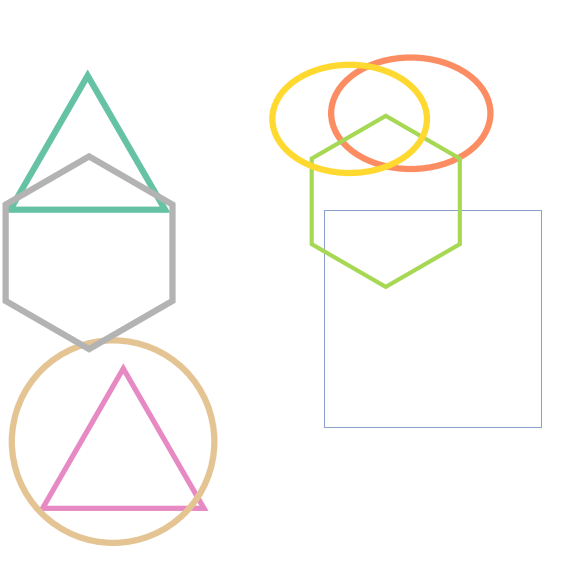[{"shape": "triangle", "thickness": 3, "radius": 0.77, "center": [0.152, 0.713]}, {"shape": "oval", "thickness": 3, "radius": 0.69, "center": [0.711, 0.803]}, {"shape": "square", "thickness": 0.5, "radius": 0.94, "center": [0.748, 0.447]}, {"shape": "triangle", "thickness": 2.5, "radius": 0.81, "center": [0.213, 0.2]}, {"shape": "hexagon", "thickness": 2, "radius": 0.74, "center": [0.668, 0.65]}, {"shape": "oval", "thickness": 3, "radius": 0.67, "center": [0.605, 0.793]}, {"shape": "circle", "thickness": 3, "radius": 0.88, "center": [0.196, 0.234]}, {"shape": "hexagon", "thickness": 3, "radius": 0.83, "center": [0.154, 0.561]}]